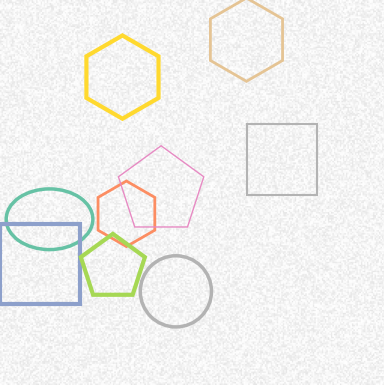[{"shape": "oval", "thickness": 2.5, "radius": 0.56, "center": [0.129, 0.431]}, {"shape": "hexagon", "thickness": 2, "radius": 0.43, "center": [0.328, 0.445]}, {"shape": "square", "thickness": 3, "radius": 0.52, "center": [0.104, 0.314]}, {"shape": "pentagon", "thickness": 1, "radius": 0.58, "center": [0.418, 0.505]}, {"shape": "pentagon", "thickness": 3, "radius": 0.44, "center": [0.293, 0.305]}, {"shape": "hexagon", "thickness": 3, "radius": 0.54, "center": [0.318, 0.8]}, {"shape": "hexagon", "thickness": 2, "radius": 0.54, "center": [0.64, 0.897]}, {"shape": "circle", "thickness": 2.5, "radius": 0.46, "center": [0.457, 0.243]}, {"shape": "square", "thickness": 1.5, "radius": 0.46, "center": [0.733, 0.586]}]